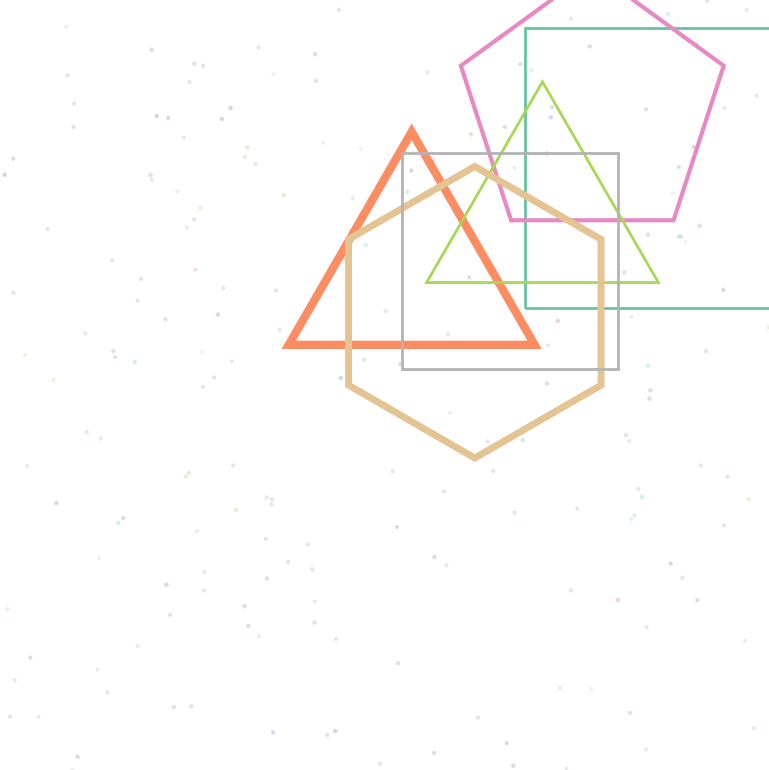[{"shape": "square", "thickness": 1, "radius": 0.91, "center": [0.864, 0.782]}, {"shape": "triangle", "thickness": 3, "radius": 0.92, "center": [0.535, 0.644]}, {"shape": "pentagon", "thickness": 1.5, "radius": 0.9, "center": [0.769, 0.859]}, {"shape": "triangle", "thickness": 1, "radius": 0.87, "center": [0.705, 0.72]}, {"shape": "hexagon", "thickness": 2.5, "radius": 0.95, "center": [0.617, 0.594]}, {"shape": "square", "thickness": 1, "radius": 0.7, "center": [0.662, 0.661]}]